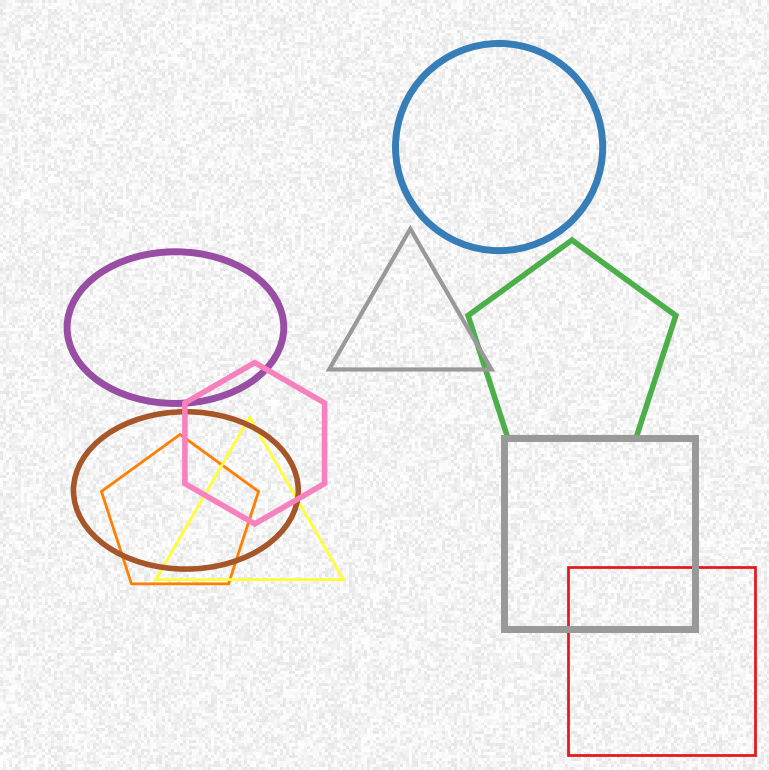[{"shape": "square", "thickness": 1, "radius": 0.61, "center": [0.859, 0.142]}, {"shape": "circle", "thickness": 2.5, "radius": 0.67, "center": [0.648, 0.809]}, {"shape": "pentagon", "thickness": 2, "radius": 0.71, "center": [0.743, 0.546]}, {"shape": "oval", "thickness": 2.5, "radius": 0.7, "center": [0.228, 0.575]}, {"shape": "pentagon", "thickness": 1, "radius": 0.54, "center": [0.234, 0.329]}, {"shape": "triangle", "thickness": 1, "radius": 0.7, "center": [0.324, 0.318]}, {"shape": "oval", "thickness": 2, "radius": 0.73, "center": [0.241, 0.363]}, {"shape": "hexagon", "thickness": 2, "radius": 0.52, "center": [0.331, 0.424]}, {"shape": "triangle", "thickness": 1.5, "radius": 0.61, "center": [0.533, 0.581]}, {"shape": "square", "thickness": 2.5, "radius": 0.62, "center": [0.778, 0.307]}]